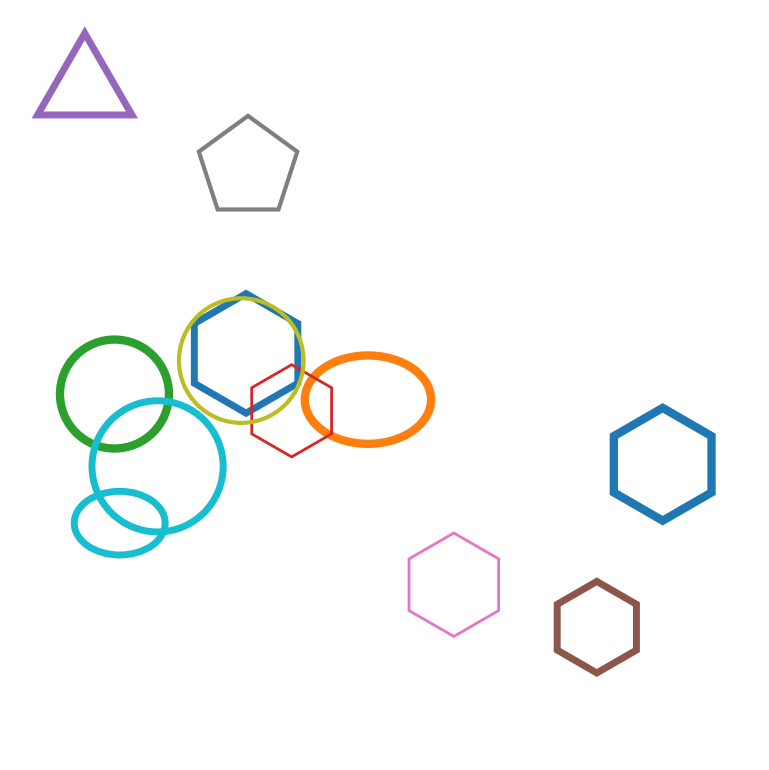[{"shape": "hexagon", "thickness": 3, "radius": 0.37, "center": [0.861, 0.397]}, {"shape": "hexagon", "thickness": 2.5, "radius": 0.39, "center": [0.32, 0.541]}, {"shape": "oval", "thickness": 3, "radius": 0.41, "center": [0.478, 0.481]}, {"shape": "circle", "thickness": 3, "radius": 0.35, "center": [0.149, 0.488]}, {"shape": "hexagon", "thickness": 1, "radius": 0.3, "center": [0.379, 0.466]}, {"shape": "triangle", "thickness": 2.5, "radius": 0.35, "center": [0.11, 0.886]}, {"shape": "hexagon", "thickness": 2.5, "radius": 0.3, "center": [0.775, 0.185]}, {"shape": "hexagon", "thickness": 1, "radius": 0.34, "center": [0.589, 0.241]}, {"shape": "pentagon", "thickness": 1.5, "radius": 0.34, "center": [0.322, 0.782]}, {"shape": "circle", "thickness": 1.5, "radius": 0.4, "center": [0.313, 0.532]}, {"shape": "oval", "thickness": 2.5, "radius": 0.3, "center": [0.155, 0.321]}, {"shape": "circle", "thickness": 2.5, "radius": 0.43, "center": [0.205, 0.394]}]